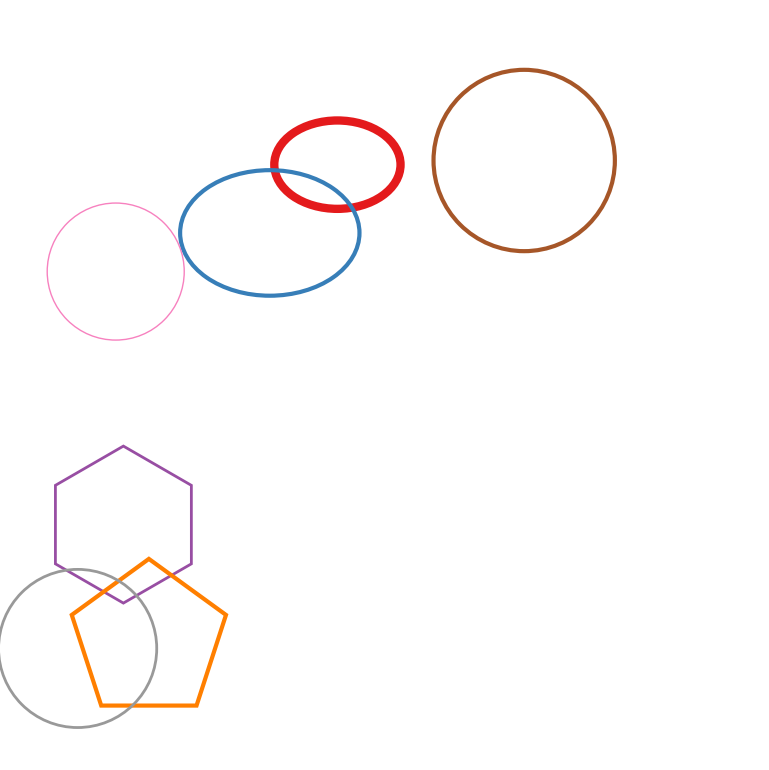[{"shape": "oval", "thickness": 3, "radius": 0.41, "center": [0.438, 0.786]}, {"shape": "oval", "thickness": 1.5, "radius": 0.58, "center": [0.35, 0.697]}, {"shape": "hexagon", "thickness": 1, "radius": 0.51, "center": [0.16, 0.319]}, {"shape": "pentagon", "thickness": 1.5, "radius": 0.53, "center": [0.193, 0.169]}, {"shape": "circle", "thickness": 1.5, "radius": 0.59, "center": [0.681, 0.792]}, {"shape": "circle", "thickness": 0.5, "radius": 0.44, "center": [0.15, 0.647]}, {"shape": "circle", "thickness": 1, "radius": 0.51, "center": [0.101, 0.158]}]